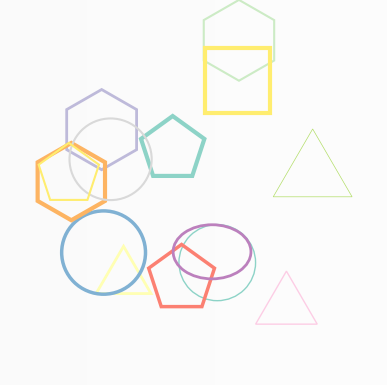[{"shape": "circle", "thickness": 1, "radius": 0.49, "center": [0.561, 0.318]}, {"shape": "pentagon", "thickness": 3, "radius": 0.43, "center": [0.446, 0.613]}, {"shape": "triangle", "thickness": 2, "radius": 0.41, "center": [0.319, 0.278]}, {"shape": "hexagon", "thickness": 2, "radius": 0.52, "center": [0.262, 0.663]}, {"shape": "pentagon", "thickness": 2.5, "radius": 0.45, "center": [0.469, 0.276]}, {"shape": "circle", "thickness": 2.5, "radius": 0.54, "center": [0.267, 0.344]}, {"shape": "hexagon", "thickness": 3, "radius": 0.5, "center": [0.184, 0.528]}, {"shape": "triangle", "thickness": 0.5, "radius": 0.59, "center": [0.807, 0.548]}, {"shape": "triangle", "thickness": 1, "radius": 0.46, "center": [0.739, 0.204]}, {"shape": "circle", "thickness": 1.5, "radius": 0.53, "center": [0.285, 0.586]}, {"shape": "oval", "thickness": 2, "radius": 0.5, "center": [0.547, 0.346]}, {"shape": "hexagon", "thickness": 1.5, "radius": 0.52, "center": [0.617, 0.895]}, {"shape": "square", "thickness": 3, "radius": 0.42, "center": [0.613, 0.791]}, {"shape": "pentagon", "thickness": 1.5, "radius": 0.41, "center": [0.178, 0.547]}]